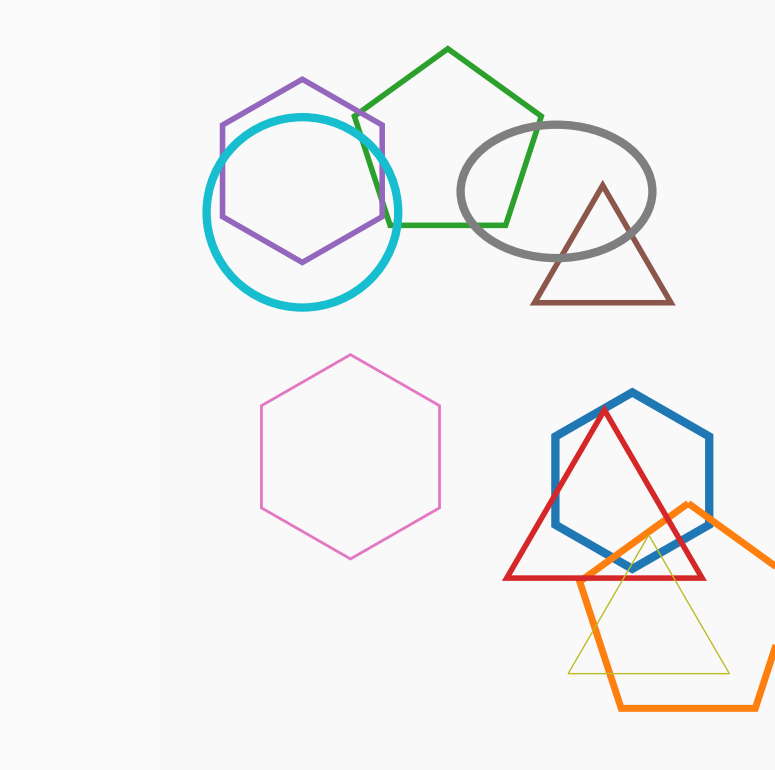[{"shape": "hexagon", "thickness": 3, "radius": 0.57, "center": [0.816, 0.376]}, {"shape": "pentagon", "thickness": 2.5, "radius": 0.74, "center": [0.888, 0.199]}, {"shape": "pentagon", "thickness": 2, "radius": 0.63, "center": [0.578, 0.81]}, {"shape": "triangle", "thickness": 2, "radius": 0.73, "center": [0.78, 0.322]}, {"shape": "hexagon", "thickness": 2, "radius": 0.59, "center": [0.39, 0.778]}, {"shape": "triangle", "thickness": 2, "radius": 0.51, "center": [0.778, 0.658]}, {"shape": "hexagon", "thickness": 1, "radius": 0.66, "center": [0.452, 0.407]}, {"shape": "oval", "thickness": 3, "radius": 0.62, "center": [0.718, 0.751]}, {"shape": "triangle", "thickness": 0.5, "radius": 0.6, "center": [0.837, 0.185]}, {"shape": "circle", "thickness": 3, "radius": 0.62, "center": [0.39, 0.724]}]